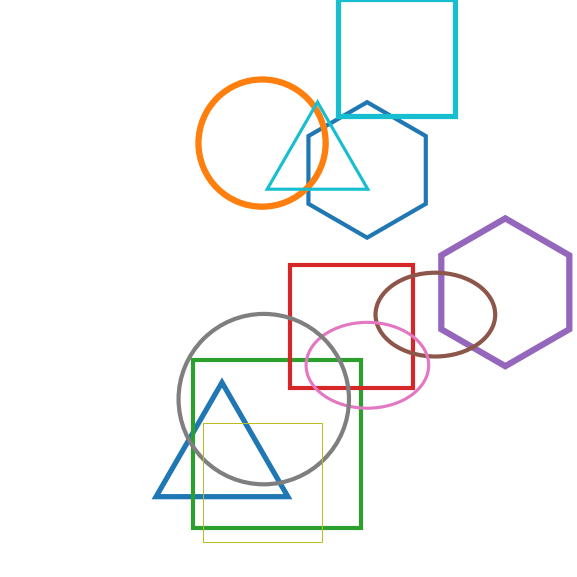[{"shape": "hexagon", "thickness": 2, "radius": 0.59, "center": [0.636, 0.705]}, {"shape": "triangle", "thickness": 2.5, "radius": 0.66, "center": [0.384, 0.205]}, {"shape": "circle", "thickness": 3, "radius": 0.55, "center": [0.454, 0.751]}, {"shape": "square", "thickness": 2, "radius": 0.73, "center": [0.479, 0.231]}, {"shape": "square", "thickness": 2, "radius": 0.54, "center": [0.609, 0.434]}, {"shape": "hexagon", "thickness": 3, "radius": 0.64, "center": [0.875, 0.493]}, {"shape": "oval", "thickness": 2, "radius": 0.52, "center": [0.754, 0.454]}, {"shape": "oval", "thickness": 1.5, "radius": 0.53, "center": [0.636, 0.367]}, {"shape": "circle", "thickness": 2, "radius": 0.74, "center": [0.457, 0.308]}, {"shape": "square", "thickness": 0.5, "radius": 0.52, "center": [0.455, 0.164]}, {"shape": "triangle", "thickness": 1.5, "radius": 0.5, "center": [0.55, 0.722]}, {"shape": "square", "thickness": 2.5, "radius": 0.51, "center": [0.687, 0.899]}]